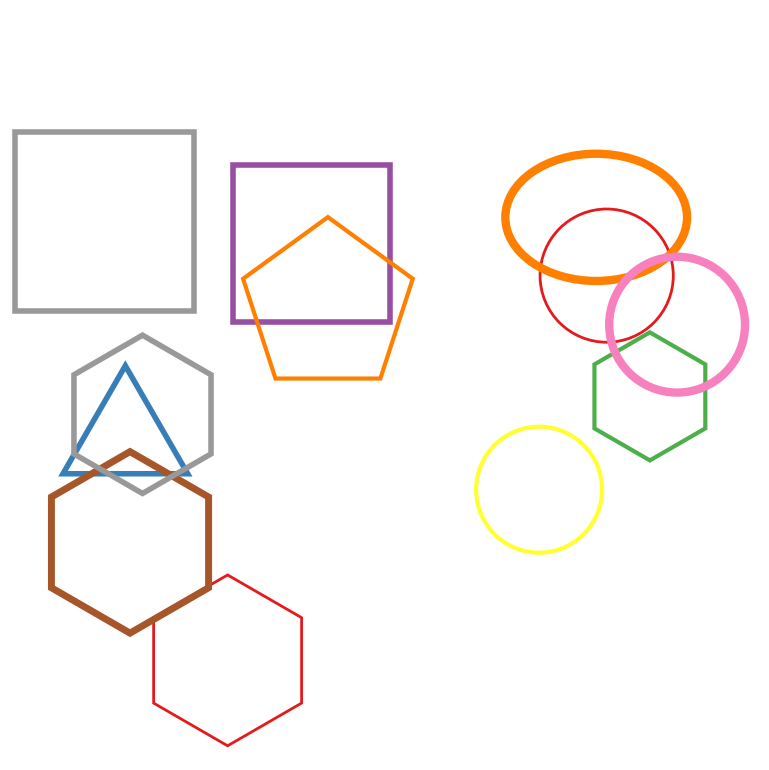[{"shape": "circle", "thickness": 1, "radius": 0.43, "center": [0.788, 0.642]}, {"shape": "hexagon", "thickness": 1, "radius": 0.55, "center": [0.296, 0.142]}, {"shape": "triangle", "thickness": 2, "radius": 0.47, "center": [0.163, 0.431]}, {"shape": "hexagon", "thickness": 1.5, "radius": 0.42, "center": [0.844, 0.485]}, {"shape": "square", "thickness": 2, "radius": 0.51, "center": [0.404, 0.684]}, {"shape": "oval", "thickness": 3, "radius": 0.59, "center": [0.774, 0.718]}, {"shape": "pentagon", "thickness": 1.5, "radius": 0.58, "center": [0.426, 0.602]}, {"shape": "circle", "thickness": 1.5, "radius": 0.41, "center": [0.7, 0.364]}, {"shape": "hexagon", "thickness": 2.5, "radius": 0.59, "center": [0.169, 0.296]}, {"shape": "circle", "thickness": 3, "radius": 0.44, "center": [0.879, 0.578]}, {"shape": "square", "thickness": 2, "radius": 0.58, "center": [0.136, 0.712]}, {"shape": "hexagon", "thickness": 2, "radius": 0.51, "center": [0.185, 0.462]}]